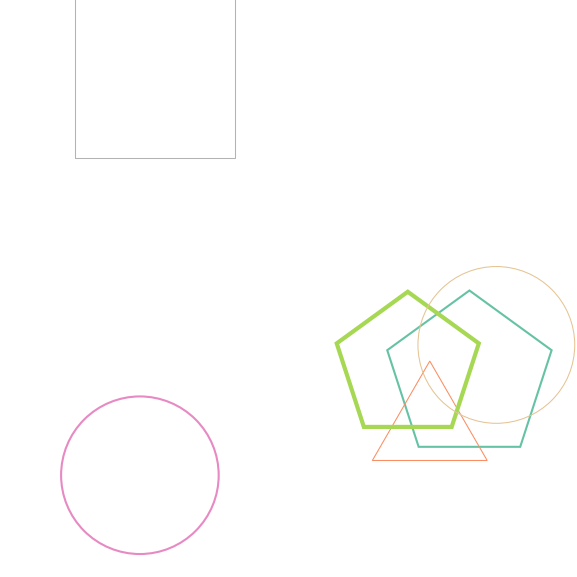[{"shape": "pentagon", "thickness": 1, "radius": 0.75, "center": [0.813, 0.346]}, {"shape": "triangle", "thickness": 0.5, "radius": 0.57, "center": [0.744, 0.259]}, {"shape": "circle", "thickness": 1, "radius": 0.68, "center": [0.242, 0.176]}, {"shape": "pentagon", "thickness": 2, "radius": 0.65, "center": [0.706, 0.365]}, {"shape": "circle", "thickness": 0.5, "radius": 0.68, "center": [0.859, 0.402]}, {"shape": "square", "thickness": 0.5, "radius": 0.69, "center": [0.269, 0.864]}]